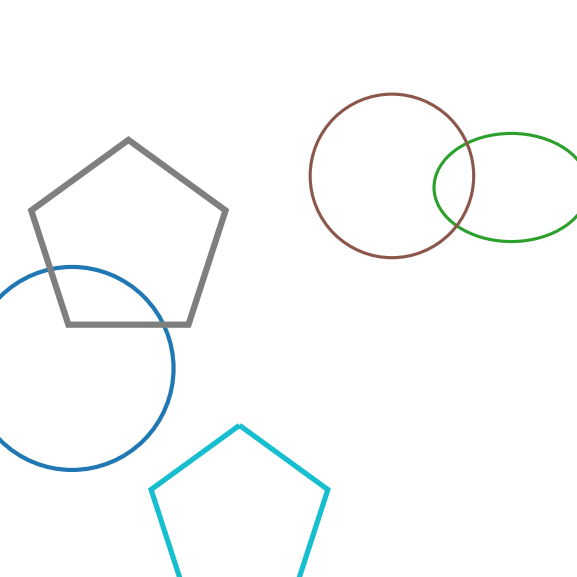[{"shape": "circle", "thickness": 2, "radius": 0.88, "center": [0.125, 0.361]}, {"shape": "oval", "thickness": 1.5, "radius": 0.67, "center": [0.885, 0.674]}, {"shape": "circle", "thickness": 1.5, "radius": 0.71, "center": [0.679, 0.695]}, {"shape": "pentagon", "thickness": 3, "radius": 0.88, "center": [0.222, 0.58]}, {"shape": "pentagon", "thickness": 2.5, "radius": 0.8, "center": [0.415, 0.102]}]